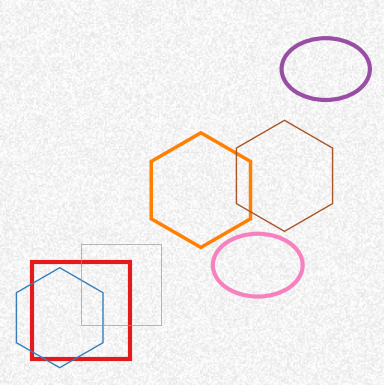[{"shape": "square", "thickness": 3, "radius": 0.64, "center": [0.209, 0.194]}, {"shape": "hexagon", "thickness": 1, "radius": 0.65, "center": [0.155, 0.175]}, {"shape": "oval", "thickness": 3, "radius": 0.57, "center": [0.846, 0.821]}, {"shape": "hexagon", "thickness": 2.5, "radius": 0.74, "center": [0.522, 0.506]}, {"shape": "hexagon", "thickness": 1, "radius": 0.72, "center": [0.739, 0.543]}, {"shape": "oval", "thickness": 3, "radius": 0.58, "center": [0.67, 0.311]}, {"shape": "square", "thickness": 0.5, "radius": 0.52, "center": [0.315, 0.26]}]